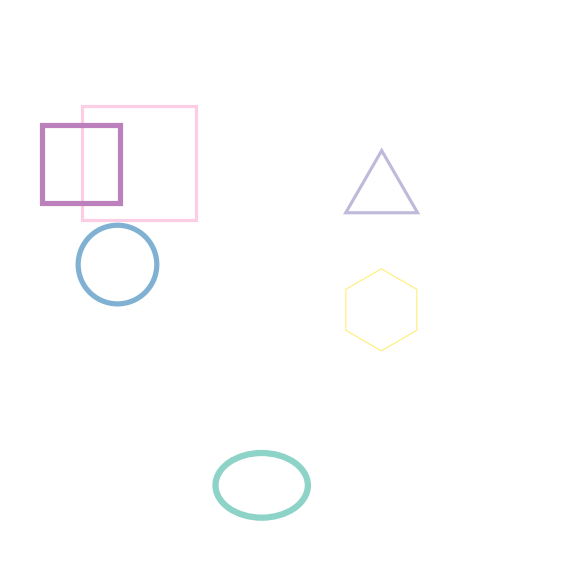[{"shape": "oval", "thickness": 3, "radius": 0.4, "center": [0.453, 0.159]}, {"shape": "triangle", "thickness": 1.5, "radius": 0.36, "center": [0.661, 0.667]}, {"shape": "circle", "thickness": 2.5, "radius": 0.34, "center": [0.203, 0.541]}, {"shape": "square", "thickness": 1.5, "radius": 0.49, "center": [0.24, 0.717]}, {"shape": "square", "thickness": 2.5, "radius": 0.34, "center": [0.14, 0.716]}, {"shape": "hexagon", "thickness": 0.5, "radius": 0.35, "center": [0.66, 0.463]}]